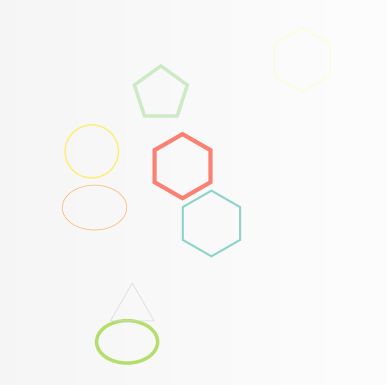[{"shape": "hexagon", "thickness": 1.5, "radius": 0.43, "center": [0.546, 0.419]}, {"shape": "hexagon", "thickness": 0.5, "radius": 0.42, "center": [0.78, 0.845]}, {"shape": "hexagon", "thickness": 3, "radius": 0.42, "center": [0.471, 0.568]}, {"shape": "oval", "thickness": 0.5, "radius": 0.42, "center": [0.244, 0.461]}, {"shape": "oval", "thickness": 2.5, "radius": 0.39, "center": [0.328, 0.112]}, {"shape": "triangle", "thickness": 0.5, "radius": 0.33, "center": [0.341, 0.199]}, {"shape": "pentagon", "thickness": 2.5, "radius": 0.36, "center": [0.415, 0.757]}, {"shape": "circle", "thickness": 1, "radius": 0.34, "center": [0.237, 0.607]}]